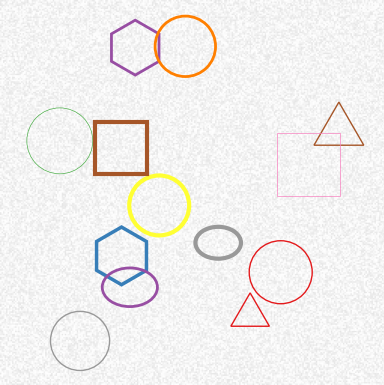[{"shape": "circle", "thickness": 1, "radius": 0.41, "center": [0.729, 0.293]}, {"shape": "triangle", "thickness": 1, "radius": 0.29, "center": [0.65, 0.181]}, {"shape": "hexagon", "thickness": 2.5, "radius": 0.37, "center": [0.316, 0.335]}, {"shape": "circle", "thickness": 0.5, "radius": 0.43, "center": [0.155, 0.634]}, {"shape": "oval", "thickness": 2, "radius": 0.36, "center": [0.337, 0.254]}, {"shape": "hexagon", "thickness": 2, "radius": 0.36, "center": [0.351, 0.876]}, {"shape": "circle", "thickness": 2, "radius": 0.39, "center": [0.481, 0.88]}, {"shape": "circle", "thickness": 3, "radius": 0.39, "center": [0.414, 0.466]}, {"shape": "square", "thickness": 3, "radius": 0.34, "center": [0.314, 0.616]}, {"shape": "triangle", "thickness": 1, "radius": 0.37, "center": [0.88, 0.66]}, {"shape": "square", "thickness": 0.5, "radius": 0.41, "center": [0.801, 0.573]}, {"shape": "oval", "thickness": 3, "radius": 0.3, "center": [0.567, 0.369]}, {"shape": "circle", "thickness": 1, "radius": 0.38, "center": [0.208, 0.115]}]